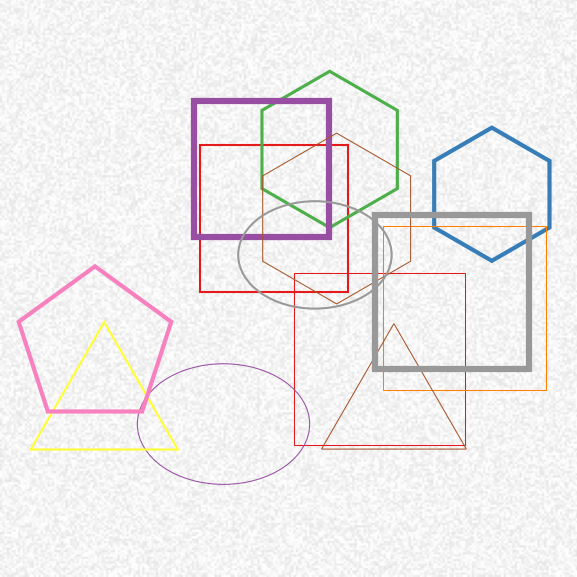[{"shape": "square", "thickness": 1, "radius": 0.64, "center": [0.474, 0.621]}, {"shape": "square", "thickness": 0.5, "radius": 0.74, "center": [0.657, 0.377]}, {"shape": "hexagon", "thickness": 2, "radius": 0.58, "center": [0.852, 0.663]}, {"shape": "hexagon", "thickness": 1.5, "radius": 0.68, "center": [0.571, 0.74]}, {"shape": "square", "thickness": 3, "radius": 0.59, "center": [0.453, 0.707]}, {"shape": "oval", "thickness": 0.5, "radius": 0.75, "center": [0.387, 0.265]}, {"shape": "square", "thickness": 0.5, "radius": 0.71, "center": [0.805, 0.466]}, {"shape": "triangle", "thickness": 1, "radius": 0.74, "center": [0.181, 0.294]}, {"shape": "triangle", "thickness": 0.5, "radius": 0.72, "center": [0.682, 0.294]}, {"shape": "hexagon", "thickness": 0.5, "radius": 0.74, "center": [0.583, 0.621]}, {"shape": "pentagon", "thickness": 2, "radius": 0.69, "center": [0.164, 0.399]}, {"shape": "square", "thickness": 3, "radius": 0.67, "center": [0.783, 0.493]}, {"shape": "oval", "thickness": 1, "radius": 0.66, "center": [0.545, 0.558]}]